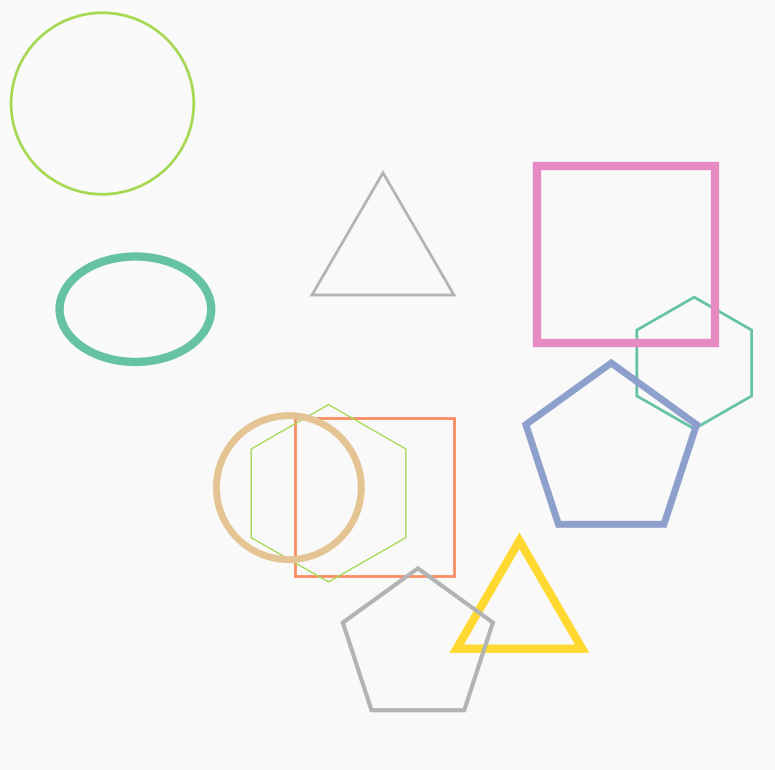[{"shape": "oval", "thickness": 3, "radius": 0.49, "center": [0.175, 0.598]}, {"shape": "hexagon", "thickness": 1, "radius": 0.43, "center": [0.896, 0.529]}, {"shape": "square", "thickness": 1, "radius": 0.51, "center": [0.483, 0.355]}, {"shape": "pentagon", "thickness": 2.5, "radius": 0.58, "center": [0.789, 0.413]}, {"shape": "square", "thickness": 3, "radius": 0.57, "center": [0.808, 0.669]}, {"shape": "hexagon", "thickness": 0.5, "radius": 0.58, "center": [0.424, 0.359]}, {"shape": "circle", "thickness": 1, "radius": 0.59, "center": [0.132, 0.866]}, {"shape": "triangle", "thickness": 3, "radius": 0.47, "center": [0.67, 0.204]}, {"shape": "circle", "thickness": 2.5, "radius": 0.47, "center": [0.373, 0.367]}, {"shape": "triangle", "thickness": 1, "radius": 0.53, "center": [0.494, 0.67]}, {"shape": "pentagon", "thickness": 1.5, "radius": 0.51, "center": [0.539, 0.16]}]